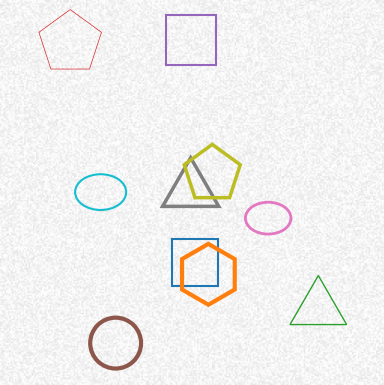[{"shape": "square", "thickness": 1.5, "radius": 0.3, "center": [0.506, 0.318]}, {"shape": "hexagon", "thickness": 3, "radius": 0.4, "center": [0.541, 0.288]}, {"shape": "triangle", "thickness": 1, "radius": 0.42, "center": [0.827, 0.199]}, {"shape": "pentagon", "thickness": 0.5, "radius": 0.43, "center": [0.182, 0.89]}, {"shape": "square", "thickness": 1.5, "radius": 0.32, "center": [0.496, 0.897]}, {"shape": "circle", "thickness": 3, "radius": 0.33, "center": [0.3, 0.109]}, {"shape": "oval", "thickness": 2, "radius": 0.3, "center": [0.697, 0.433]}, {"shape": "triangle", "thickness": 2.5, "radius": 0.42, "center": [0.495, 0.506]}, {"shape": "pentagon", "thickness": 2.5, "radius": 0.38, "center": [0.551, 0.548]}, {"shape": "oval", "thickness": 1.5, "radius": 0.33, "center": [0.261, 0.501]}]